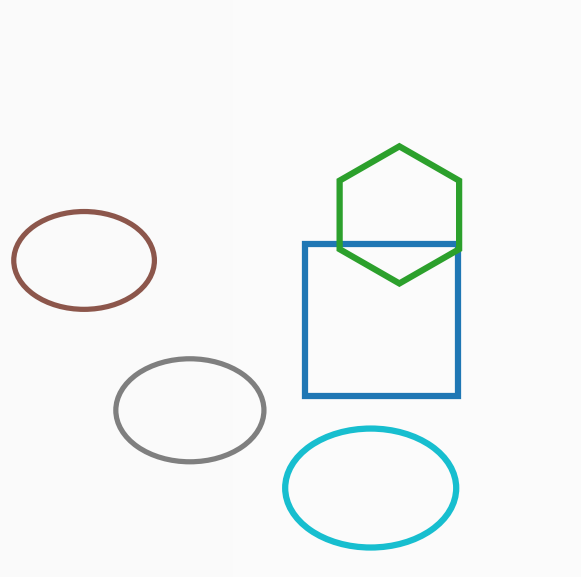[{"shape": "square", "thickness": 3, "radius": 0.66, "center": [0.656, 0.445]}, {"shape": "hexagon", "thickness": 3, "radius": 0.59, "center": [0.687, 0.627]}, {"shape": "oval", "thickness": 2.5, "radius": 0.6, "center": [0.145, 0.548]}, {"shape": "oval", "thickness": 2.5, "radius": 0.64, "center": [0.327, 0.289]}, {"shape": "oval", "thickness": 3, "radius": 0.74, "center": [0.638, 0.154]}]